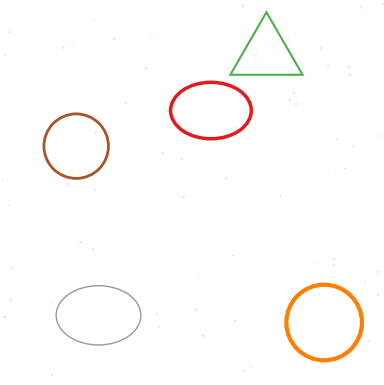[{"shape": "oval", "thickness": 2.5, "radius": 0.52, "center": [0.548, 0.713]}, {"shape": "triangle", "thickness": 1.5, "radius": 0.54, "center": [0.692, 0.86]}, {"shape": "circle", "thickness": 3, "radius": 0.49, "center": [0.842, 0.162]}, {"shape": "circle", "thickness": 2, "radius": 0.42, "center": [0.198, 0.62]}, {"shape": "oval", "thickness": 1, "radius": 0.55, "center": [0.256, 0.181]}]